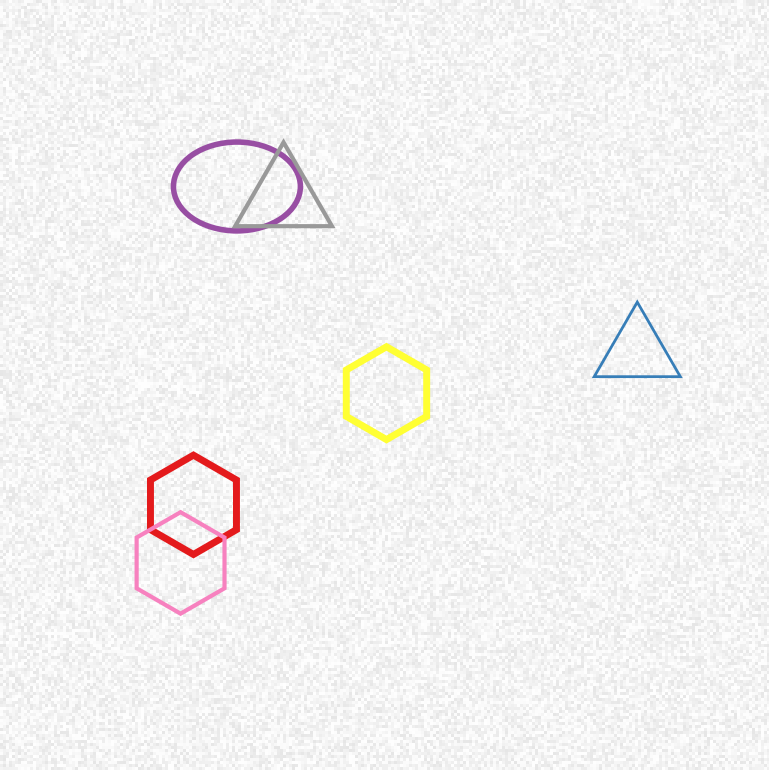[{"shape": "hexagon", "thickness": 2.5, "radius": 0.32, "center": [0.251, 0.344]}, {"shape": "triangle", "thickness": 1, "radius": 0.32, "center": [0.828, 0.543]}, {"shape": "oval", "thickness": 2, "radius": 0.41, "center": [0.308, 0.758]}, {"shape": "hexagon", "thickness": 2.5, "radius": 0.3, "center": [0.502, 0.489]}, {"shape": "hexagon", "thickness": 1.5, "radius": 0.33, "center": [0.235, 0.269]}, {"shape": "triangle", "thickness": 1.5, "radius": 0.36, "center": [0.368, 0.743]}]